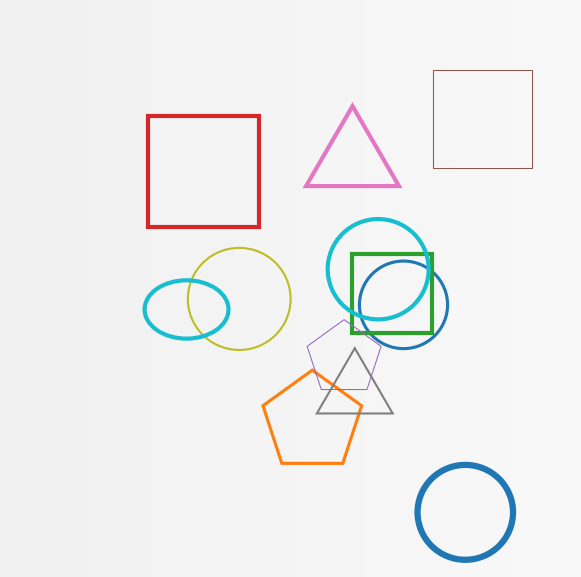[{"shape": "circle", "thickness": 3, "radius": 0.41, "center": [0.8, 0.112]}, {"shape": "circle", "thickness": 1.5, "radius": 0.38, "center": [0.694, 0.471]}, {"shape": "pentagon", "thickness": 1.5, "radius": 0.45, "center": [0.537, 0.269]}, {"shape": "square", "thickness": 2, "radius": 0.34, "center": [0.675, 0.491]}, {"shape": "square", "thickness": 2, "radius": 0.48, "center": [0.35, 0.702]}, {"shape": "pentagon", "thickness": 0.5, "radius": 0.33, "center": [0.592, 0.379]}, {"shape": "square", "thickness": 0.5, "radius": 0.42, "center": [0.83, 0.793]}, {"shape": "triangle", "thickness": 2, "radius": 0.46, "center": [0.606, 0.723]}, {"shape": "triangle", "thickness": 1, "radius": 0.38, "center": [0.61, 0.321]}, {"shape": "circle", "thickness": 1, "radius": 0.44, "center": [0.412, 0.482]}, {"shape": "circle", "thickness": 2, "radius": 0.43, "center": [0.651, 0.533]}, {"shape": "oval", "thickness": 2, "radius": 0.36, "center": [0.321, 0.463]}]